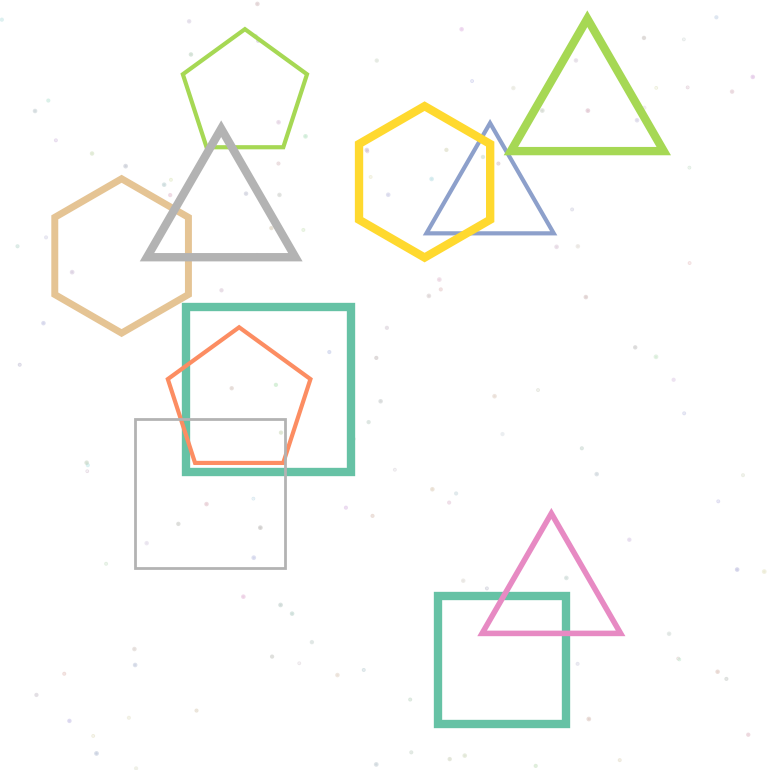[{"shape": "square", "thickness": 3, "radius": 0.42, "center": [0.652, 0.143]}, {"shape": "square", "thickness": 3, "radius": 0.54, "center": [0.349, 0.494]}, {"shape": "pentagon", "thickness": 1.5, "radius": 0.49, "center": [0.311, 0.478]}, {"shape": "triangle", "thickness": 1.5, "radius": 0.48, "center": [0.636, 0.745]}, {"shape": "triangle", "thickness": 2, "radius": 0.52, "center": [0.716, 0.229]}, {"shape": "pentagon", "thickness": 1.5, "radius": 0.42, "center": [0.318, 0.877]}, {"shape": "triangle", "thickness": 3, "radius": 0.57, "center": [0.763, 0.861]}, {"shape": "hexagon", "thickness": 3, "radius": 0.49, "center": [0.551, 0.764]}, {"shape": "hexagon", "thickness": 2.5, "radius": 0.5, "center": [0.158, 0.668]}, {"shape": "triangle", "thickness": 3, "radius": 0.56, "center": [0.287, 0.722]}, {"shape": "square", "thickness": 1, "radius": 0.49, "center": [0.273, 0.359]}]